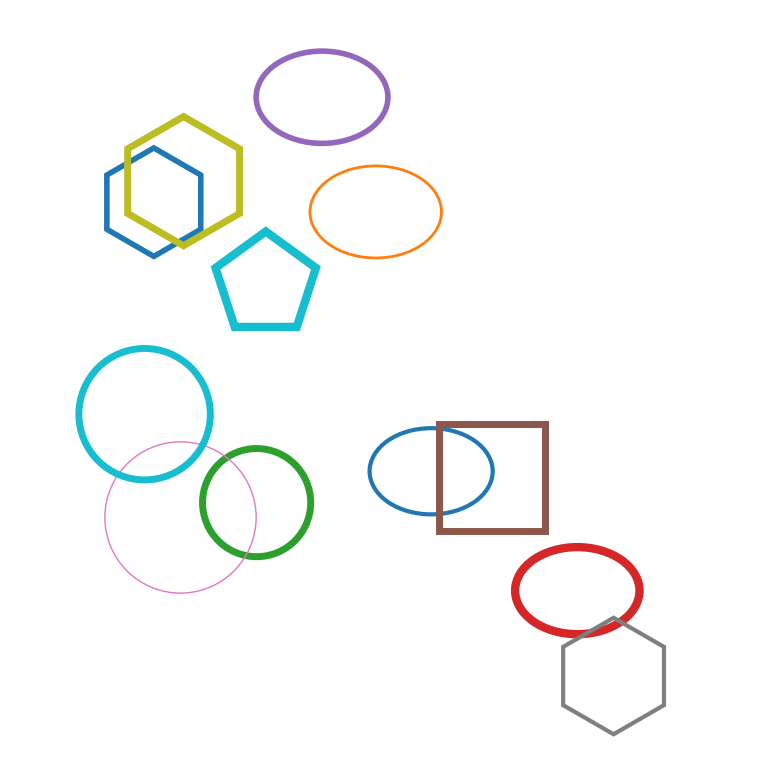[{"shape": "oval", "thickness": 1.5, "radius": 0.4, "center": [0.56, 0.388]}, {"shape": "hexagon", "thickness": 2, "radius": 0.35, "center": [0.2, 0.737]}, {"shape": "oval", "thickness": 1, "radius": 0.43, "center": [0.488, 0.725]}, {"shape": "circle", "thickness": 2.5, "radius": 0.35, "center": [0.333, 0.347]}, {"shape": "oval", "thickness": 3, "radius": 0.4, "center": [0.75, 0.233]}, {"shape": "oval", "thickness": 2, "radius": 0.43, "center": [0.418, 0.874]}, {"shape": "square", "thickness": 2.5, "radius": 0.34, "center": [0.639, 0.38]}, {"shape": "circle", "thickness": 0.5, "radius": 0.49, "center": [0.234, 0.328]}, {"shape": "hexagon", "thickness": 1.5, "radius": 0.38, "center": [0.797, 0.122]}, {"shape": "hexagon", "thickness": 2.5, "radius": 0.42, "center": [0.238, 0.765]}, {"shape": "circle", "thickness": 2.5, "radius": 0.43, "center": [0.188, 0.462]}, {"shape": "pentagon", "thickness": 3, "radius": 0.34, "center": [0.345, 0.631]}]